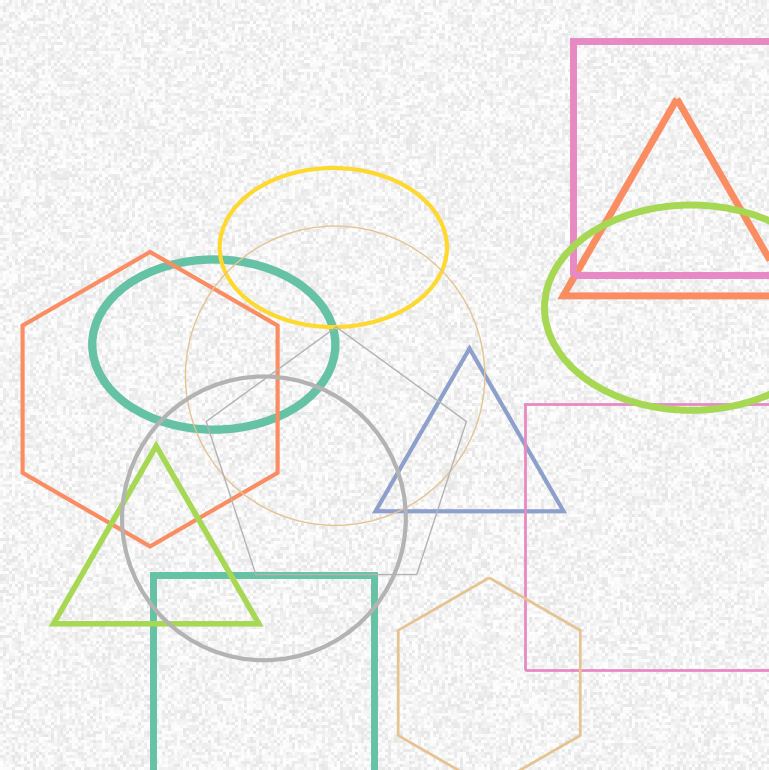[{"shape": "oval", "thickness": 3, "radius": 0.79, "center": [0.278, 0.553]}, {"shape": "square", "thickness": 2.5, "radius": 0.72, "center": [0.342, 0.111]}, {"shape": "triangle", "thickness": 2.5, "radius": 0.85, "center": [0.879, 0.701]}, {"shape": "hexagon", "thickness": 1.5, "radius": 0.96, "center": [0.195, 0.482]}, {"shape": "triangle", "thickness": 1.5, "radius": 0.7, "center": [0.61, 0.406]}, {"shape": "square", "thickness": 2.5, "radius": 0.76, "center": [0.897, 0.795]}, {"shape": "square", "thickness": 1, "radius": 0.87, "center": [0.855, 0.302]}, {"shape": "triangle", "thickness": 2, "radius": 0.77, "center": [0.203, 0.267]}, {"shape": "oval", "thickness": 2.5, "radius": 0.95, "center": [0.898, 0.6]}, {"shape": "oval", "thickness": 1.5, "radius": 0.74, "center": [0.433, 0.679]}, {"shape": "circle", "thickness": 0.5, "radius": 0.97, "center": [0.435, 0.512]}, {"shape": "hexagon", "thickness": 1, "radius": 0.68, "center": [0.635, 0.113]}, {"shape": "pentagon", "thickness": 0.5, "radius": 0.89, "center": [0.437, 0.398]}, {"shape": "circle", "thickness": 1.5, "radius": 0.92, "center": [0.343, 0.327]}]